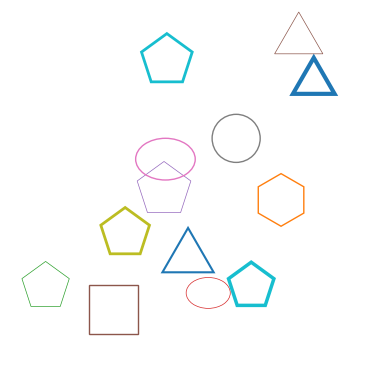[{"shape": "triangle", "thickness": 1.5, "radius": 0.38, "center": [0.488, 0.331]}, {"shape": "triangle", "thickness": 3, "radius": 0.31, "center": [0.815, 0.787]}, {"shape": "hexagon", "thickness": 1, "radius": 0.34, "center": [0.73, 0.481]}, {"shape": "pentagon", "thickness": 0.5, "radius": 0.32, "center": [0.118, 0.256]}, {"shape": "oval", "thickness": 0.5, "radius": 0.29, "center": [0.541, 0.239]}, {"shape": "pentagon", "thickness": 0.5, "radius": 0.37, "center": [0.426, 0.507]}, {"shape": "triangle", "thickness": 0.5, "radius": 0.36, "center": [0.776, 0.896]}, {"shape": "square", "thickness": 1, "radius": 0.32, "center": [0.295, 0.196]}, {"shape": "oval", "thickness": 1, "radius": 0.39, "center": [0.43, 0.587]}, {"shape": "circle", "thickness": 1, "radius": 0.31, "center": [0.613, 0.641]}, {"shape": "pentagon", "thickness": 2, "radius": 0.33, "center": [0.325, 0.395]}, {"shape": "pentagon", "thickness": 2.5, "radius": 0.31, "center": [0.653, 0.257]}, {"shape": "pentagon", "thickness": 2, "radius": 0.35, "center": [0.433, 0.843]}]